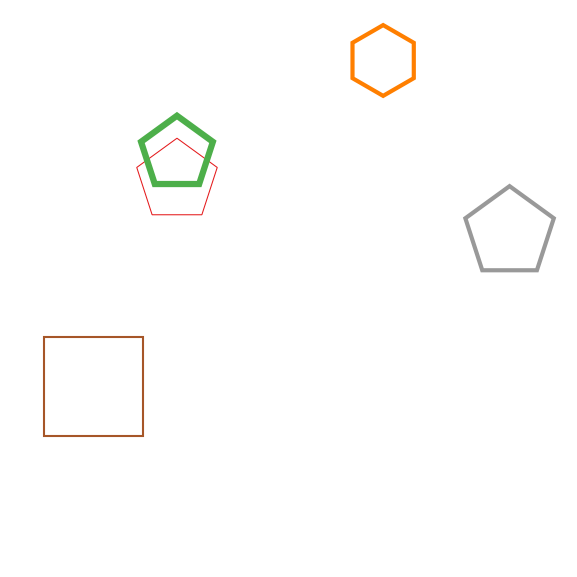[{"shape": "pentagon", "thickness": 0.5, "radius": 0.37, "center": [0.306, 0.687]}, {"shape": "pentagon", "thickness": 3, "radius": 0.33, "center": [0.306, 0.733]}, {"shape": "hexagon", "thickness": 2, "radius": 0.31, "center": [0.663, 0.894]}, {"shape": "square", "thickness": 1, "radius": 0.43, "center": [0.162, 0.33]}, {"shape": "pentagon", "thickness": 2, "radius": 0.4, "center": [0.882, 0.596]}]